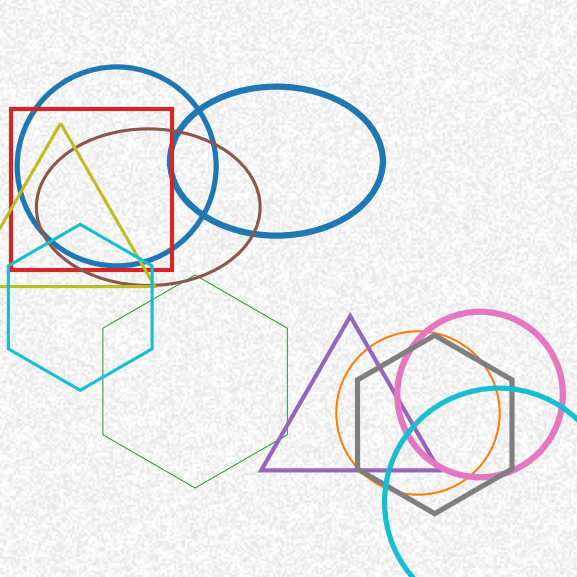[{"shape": "circle", "thickness": 2.5, "radius": 0.86, "center": [0.202, 0.711]}, {"shape": "oval", "thickness": 3, "radius": 0.92, "center": [0.479, 0.72]}, {"shape": "circle", "thickness": 1, "radius": 0.71, "center": [0.724, 0.284]}, {"shape": "hexagon", "thickness": 0.5, "radius": 0.92, "center": [0.338, 0.339]}, {"shape": "square", "thickness": 2, "radius": 0.7, "center": [0.158, 0.671]}, {"shape": "triangle", "thickness": 2, "radius": 0.89, "center": [0.606, 0.274]}, {"shape": "oval", "thickness": 1.5, "radius": 0.97, "center": [0.257, 0.64]}, {"shape": "circle", "thickness": 3, "radius": 0.72, "center": [0.831, 0.316]}, {"shape": "hexagon", "thickness": 2.5, "radius": 0.77, "center": [0.753, 0.264]}, {"shape": "triangle", "thickness": 1.5, "radius": 0.94, "center": [0.105, 0.597]}, {"shape": "hexagon", "thickness": 1.5, "radius": 0.72, "center": [0.139, 0.467]}, {"shape": "circle", "thickness": 2.5, "radius": 0.99, "center": [0.864, 0.129]}]